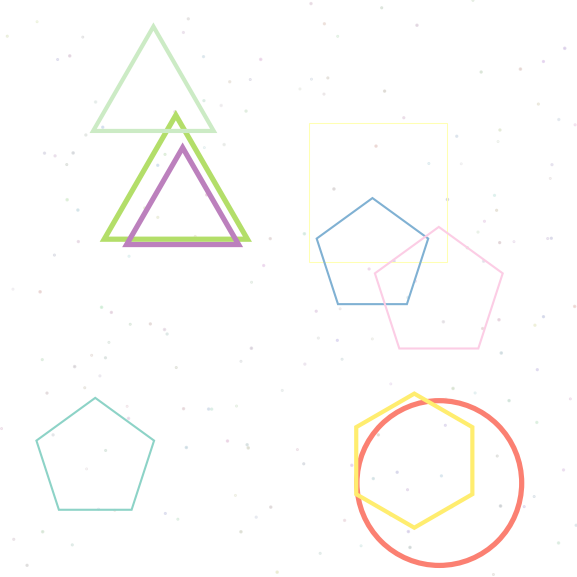[{"shape": "pentagon", "thickness": 1, "radius": 0.54, "center": [0.165, 0.203]}, {"shape": "square", "thickness": 0.5, "radius": 0.6, "center": [0.655, 0.665]}, {"shape": "circle", "thickness": 2.5, "radius": 0.71, "center": [0.761, 0.163]}, {"shape": "pentagon", "thickness": 1, "radius": 0.51, "center": [0.645, 0.555]}, {"shape": "triangle", "thickness": 2.5, "radius": 0.72, "center": [0.304, 0.657]}, {"shape": "pentagon", "thickness": 1, "radius": 0.58, "center": [0.76, 0.49]}, {"shape": "triangle", "thickness": 2.5, "radius": 0.56, "center": [0.316, 0.632]}, {"shape": "triangle", "thickness": 2, "radius": 0.6, "center": [0.266, 0.833]}, {"shape": "hexagon", "thickness": 2, "radius": 0.58, "center": [0.717, 0.201]}]